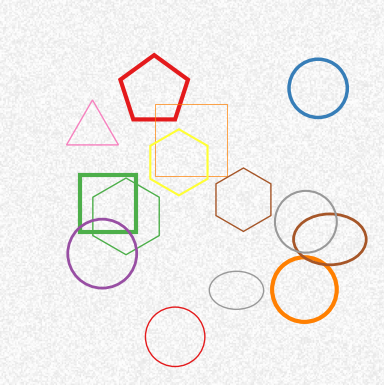[{"shape": "pentagon", "thickness": 3, "radius": 0.46, "center": [0.4, 0.765]}, {"shape": "circle", "thickness": 1, "radius": 0.39, "center": [0.455, 0.125]}, {"shape": "circle", "thickness": 2.5, "radius": 0.38, "center": [0.826, 0.771]}, {"shape": "square", "thickness": 3, "radius": 0.37, "center": [0.28, 0.472]}, {"shape": "hexagon", "thickness": 1, "radius": 0.5, "center": [0.327, 0.438]}, {"shape": "circle", "thickness": 2, "radius": 0.45, "center": [0.266, 0.341]}, {"shape": "square", "thickness": 0.5, "radius": 0.47, "center": [0.496, 0.637]}, {"shape": "circle", "thickness": 3, "radius": 0.42, "center": [0.791, 0.248]}, {"shape": "hexagon", "thickness": 1.5, "radius": 0.43, "center": [0.465, 0.578]}, {"shape": "oval", "thickness": 2, "radius": 0.47, "center": [0.857, 0.378]}, {"shape": "hexagon", "thickness": 1, "radius": 0.41, "center": [0.632, 0.481]}, {"shape": "triangle", "thickness": 1, "radius": 0.39, "center": [0.24, 0.663]}, {"shape": "oval", "thickness": 1, "radius": 0.35, "center": [0.614, 0.246]}, {"shape": "circle", "thickness": 1.5, "radius": 0.4, "center": [0.794, 0.424]}]